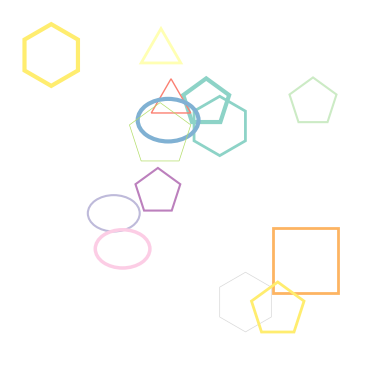[{"shape": "pentagon", "thickness": 3, "radius": 0.31, "center": [0.536, 0.734]}, {"shape": "hexagon", "thickness": 2, "radius": 0.39, "center": [0.571, 0.673]}, {"shape": "triangle", "thickness": 2, "radius": 0.3, "center": [0.418, 0.866]}, {"shape": "oval", "thickness": 1.5, "radius": 0.34, "center": [0.296, 0.446]}, {"shape": "triangle", "thickness": 1, "radius": 0.3, "center": [0.444, 0.736]}, {"shape": "oval", "thickness": 3, "radius": 0.39, "center": [0.437, 0.688]}, {"shape": "square", "thickness": 2, "radius": 0.42, "center": [0.793, 0.323]}, {"shape": "pentagon", "thickness": 0.5, "radius": 0.42, "center": [0.416, 0.65]}, {"shape": "oval", "thickness": 2.5, "radius": 0.35, "center": [0.318, 0.354]}, {"shape": "hexagon", "thickness": 0.5, "radius": 0.39, "center": [0.638, 0.215]}, {"shape": "pentagon", "thickness": 1.5, "radius": 0.31, "center": [0.41, 0.503]}, {"shape": "pentagon", "thickness": 1.5, "radius": 0.32, "center": [0.813, 0.735]}, {"shape": "pentagon", "thickness": 2, "radius": 0.36, "center": [0.721, 0.196]}, {"shape": "hexagon", "thickness": 3, "radius": 0.4, "center": [0.133, 0.857]}]